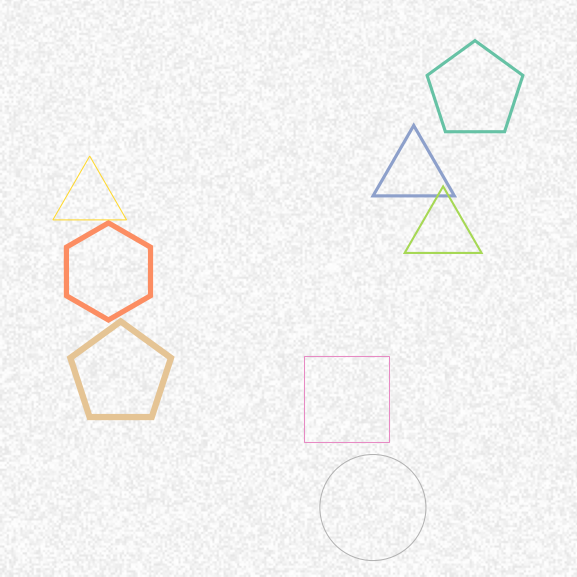[{"shape": "pentagon", "thickness": 1.5, "radius": 0.44, "center": [0.822, 0.842]}, {"shape": "hexagon", "thickness": 2.5, "radius": 0.42, "center": [0.188, 0.529]}, {"shape": "triangle", "thickness": 1.5, "radius": 0.41, "center": [0.716, 0.701]}, {"shape": "square", "thickness": 0.5, "radius": 0.37, "center": [0.6, 0.308]}, {"shape": "triangle", "thickness": 1, "radius": 0.38, "center": [0.767, 0.6]}, {"shape": "triangle", "thickness": 0.5, "radius": 0.37, "center": [0.155, 0.655]}, {"shape": "pentagon", "thickness": 3, "radius": 0.46, "center": [0.209, 0.351]}, {"shape": "circle", "thickness": 0.5, "radius": 0.46, "center": [0.646, 0.12]}]